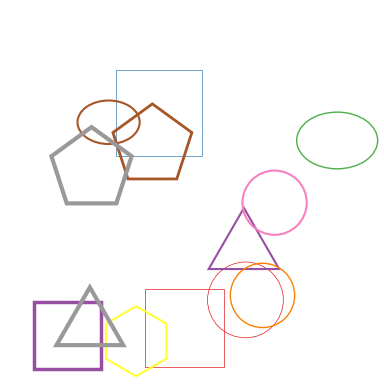[{"shape": "circle", "thickness": 0.5, "radius": 0.49, "center": [0.638, 0.221]}, {"shape": "square", "thickness": 0.5, "radius": 0.51, "center": [0.479, 0.148]}, {"shape": "square", "thickness": 0.5, "radius": 0.56, "center": [0.414, 0.707]}, {"shape": "oval", "thickness": 1, "radius": 0.53, "center": [0.876, 0.635]}, {"shape": "square", "thickness": 2.5, "radius": 0.44, "center": [0.175, 0.129]}, {"shape": "triangle", "thickness": 1.5, "radius": 0.53, "center": [0.634, 0.354]}, {"shape": "circle", "thickness": 1, "radius": 0.42, "center": [0.682, 0.233]}, {"shape": "hexagon", "thickness": 1.5, "radius": 0.45, "center": [0.354, 0.114]}, {"shape": "pentagon", "thickness": 2, "radius": 0.54, "center": [0.396, 0.622]}, {"shape": "oval", "thickness": 1.5, "radius": 0.4, "center": [0.282, 0.682]}, {"shape": "circle", "thickness": 1.5, "radius": 0.42, "center": [0.713, 0.474]}, {"shape": "pentagon", "thickness": 3, "radius": 0.55, "center": [0.238, 0.56]}, {"shape": "triangle", "thickness": 3, "radius": 0.5, "center": [0.233, 0.154]}]